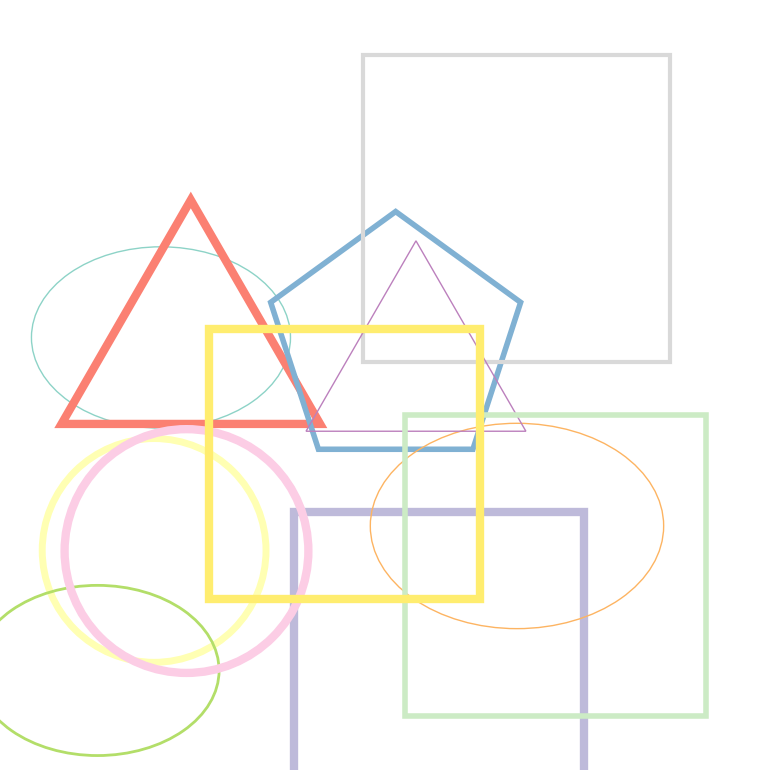[{"shape": "oval", "thickness": 0.5, "radius": 0.84, "center": [0.209, 0.562]}, {"shape": "circle", "thickness": 2.5, "radius": 0.73, "center": [0.2, 0.285]}, {"shape": "square", "thickness": 3, "radius": 0.94, "center": [0.57, 0.147]}, {"shape": "triangle", "thickness": 3, "radius": 0.97, "center": [0.248, 0.546]}, {"shape": "pentagon", "thickness": 2, "radius": 0.85, "center": [0.514, 0.555]}, {"shape": "oval", "thickness": 0.5, "radius": 0.95, "center": [0.671, 0.317]}, {"shape": "oval", "thickness": 1, "radius": 0.79, "center": [0.127, 0.129]}, {"shape": "circle", "thickness": 3, "radius": 0.79, "center": [0.242, 0.284]}, {"shape": "square", "thickness": 1.5, "radius": 1.0, "center": [0.671, 0.729]}, {"shape": "triangle", "thickness": 0.5, "radius": 0.82, "center": [0.54, 0.522]}, {"shape": "square", "thickness": 2, "radius": 0.98, "center": [0.721, 0.266]}, {"shape": "square", "thickness": 3, "radius": 0.88, "center": [0.447, 0.397]}]